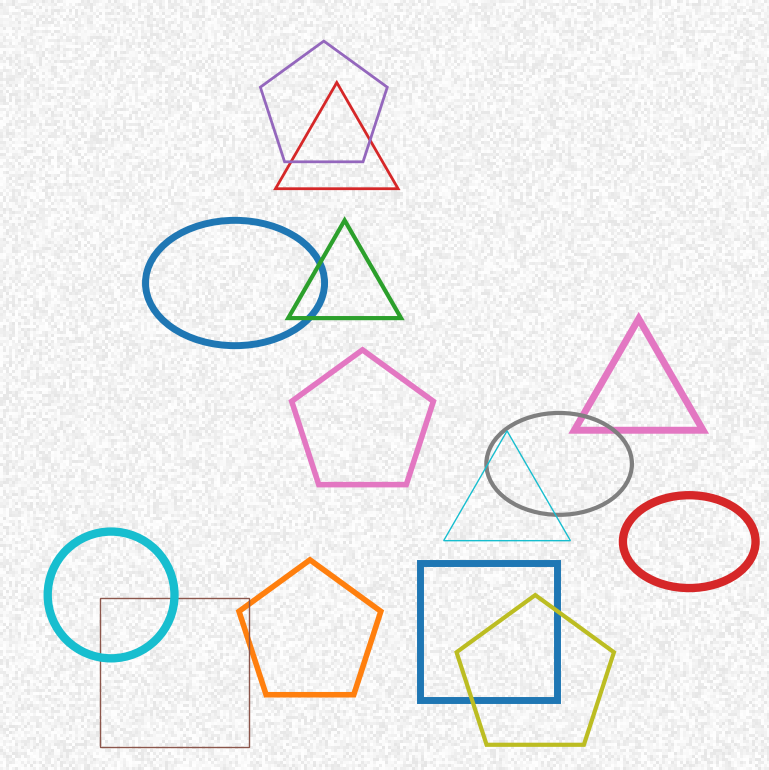[{"shape": "oval", "thickness": 2.5, "radius": 0.58, "center": [0.305, 0.632]}, {"shape": "square", "thickness": 2.5, "radius": 0.45, "center": [0.635, 0.18]}, {"shape": "pentagon", "thickness": 2, "radius": 0.48, "center": [0.403, 0.176]}, {"shape": "triangle", "thickness": 1.5, "radius": 0.42, "center": [0.448, 0.629]}, {"shape": "oval", "thickness": 3, "radius": 0.43, "center": [0.895, 0.297]}, {"shape": "triangle", "thickness": 1, "radius": 0.46, "center": [0.437, 0.801]}, {"shape": "pentagon", "thickness": 1, "radius": 0.43, "center": [0.421, 0.86]}, {"shape": "square", "thickness": 0.5, "radius": 0.48, "center": [0.226, 0.127]}, {"shape": "pentagon", "thickness": 2, "radius": 0.48, "center": [0.471, 0.449]}, {"shape": "triangle", "thickness": 2.5, "radius": 0.48, "center": [0.829, 0.489]}, {"shape": "oval", "thickness": 1.5, "radius": 0.47, "center": [0.726, 0.398]}, {"shape": "pentagon", "thickness": 1.5, "radius": 0.54, "center": [0.695, 0.12]}, {"shape": "circle", "thickness": 3, "radius": 0.41, "center": [0.144, 0.227]}, {"shape": "triangle", "thickness": 0.5, "radius": 0.48, "center": [0.659, 0.345]}]